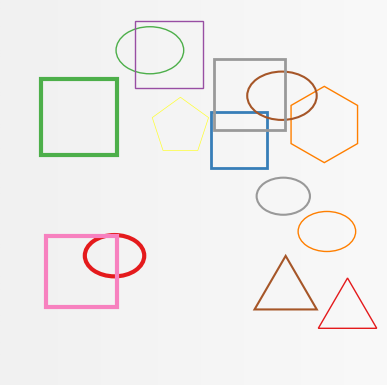[{"shape": "oval", "thickness": 3, "radius": 0.38, "center": [0.296, 0.336]}, {"shape": "triangle", "thickness": 1, "radius": 0.44, "center": [0.897, 0.191]}, {"shape": "square", "thickness": 2, "radius": 0.36, "center": [0.617, 0.636]}, {"shape": "oval", "thickness": 1, "radius": 0.44, "center": [0.387, 0.869]}, {"shape": "square", "thickness": 3, "radius": 0.49, "center": [0.203, 0.696]}, {"shape": "square", "thickness": 1, "radius": 0.44, "center": [0.437, 0.858]}, {"shape": "hexagon", "thickness": 1, "radius": 0.5, "center": [0.837, 0.677]}, {"shape": "oval", "thickness": 1, "radius": 0.37, "center": [0.844, 0.399]}, {"shape": "pentagon", "thickness": 0.5, "radius": 0.38, "center": [0.466, 0.671]}, {"shape": "oval", "thickness": 1.5, "radius": 0.45, "center": [0.728, 0.751]}, {"shape": "triangle", "thickness": 1.5, "radius": 0.46, "center": [0.737, 0.243]}, {"shape": "square", "thickness": 3, "radius": 0.46, "center": [0.21, 0.295]}, {"shape": "square", "thickness": 2, "radius": 0.46, "center": [0.644, 0.754]}, {"shape": "oval", "thickness": 1.5, "radius": 0.34, "center": [0.731, 0.49]}]